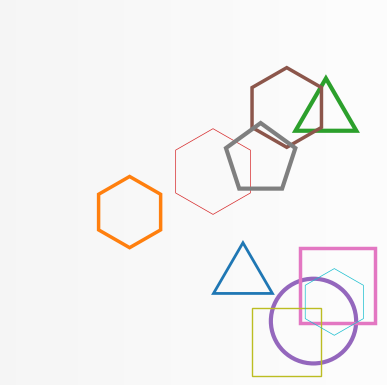[{"shape": "triangle", "thickness": 2, "radius": 0.44, "center": [0.627, 0.282]}, {"shape": "hexagon", "thickness": 2.5, "radius": 0.46, "center": [0.334, 0.449]}, {"shape": "triangle", "thickness": 3, "radius": 0.45, "center": [0.841, 0.706]}, {"shape": "hexagon", "thickness": 0.5, "radius": 0.56, "center": [0.55, 0.554]}, {"shape": "circle", "thickness": 3, "radius": 0.55, "center": [0.809, 0.166]}, {"shape": "hexagon", "thickness": 2.5, "radius": 0.52, "center": [0.74, 0.721]}, {"shape": "square", "thickness": 2.5, "radius": 0.49, "center": [0.871, 0.258]}, {"shape": "pentagon", "thickness": 3, "radius": 0.47, "center": [0.673, 0.586]}, {"shape": "square", "thickness": 1, "radius": 0.45, "center": [0.74, 0.111]}, {"shape": "hexagon", "thickness": 0.5, "radius": 0.43, "center": [0.863, 0.216]}]